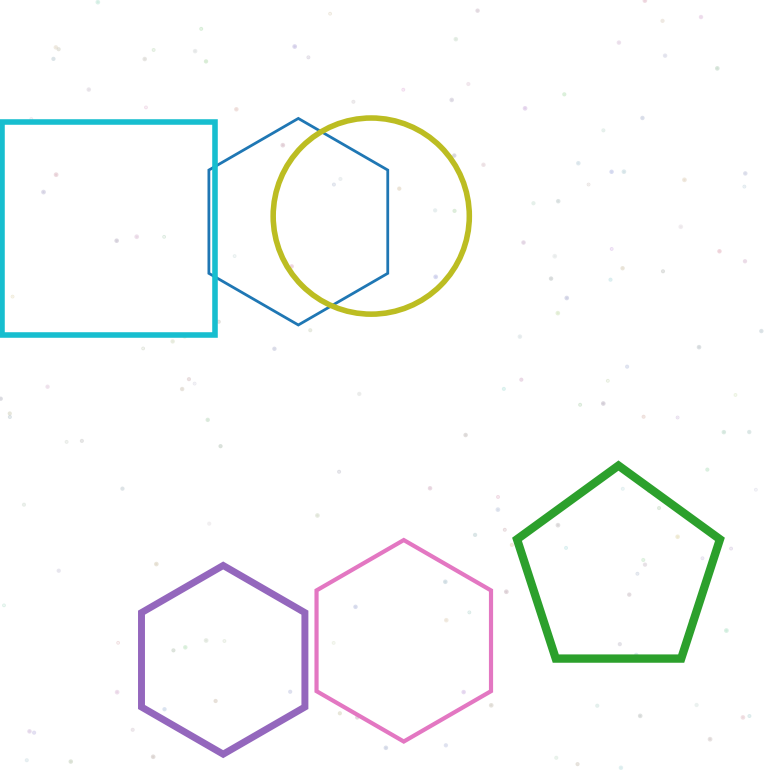[{"shape": "hexagon", "thickness": 1, "radius": 0.67, "center": [0.387, 0.712]}, {"shape": "pentagon", "thickness": 3, "radius": 0.69, "center": [0.803, 0.257]}, {"shape": "hexagon", "thickness": 2.5, "radius": 0.61, "center": [0.29, 0.143]}, {"shape": "hexagon", "thickness": 1.5, "radius": 0.65, "center": [0.524, 0.168]}, {"shape": "circle", "thickness": 2, "radius": 0.64, "center": [0.482, 0.719]}, {"shape": "square", "thickness": 2, "radius": 0.69, "center": [0.141, 0.703]}]